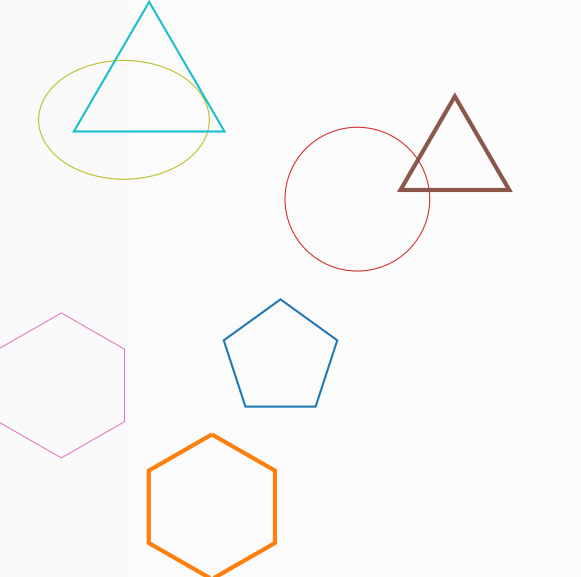[{"shape": "pentagon", "thickness": 1, "radius": 0.51, "center": [0.483, 0.378]}, {"shape": "hexagon", "thickness": 2, "radius": 0.63, "center": [0.365, 0.122]}, {"shape": "circle", "thickness": 0.5, "radius": 0.62, "center": [0.615, 0.654]}, {"shape": "triangle", "thickness": 2, "radius": 0.54, "center": [0.783, 0.724]}, {"shape": "hexagon", "thickness": 0.5, "radius": 0.63, "center": [0.105, 0.332]}, {"shape": "oval", "thickness": 0.5, "radius": 0.73, "center": [0.213, 0.792]}, {"shape": "triangle", "thickness": 1, "radius": 0.75, "center": [0.257, 0.846]}]